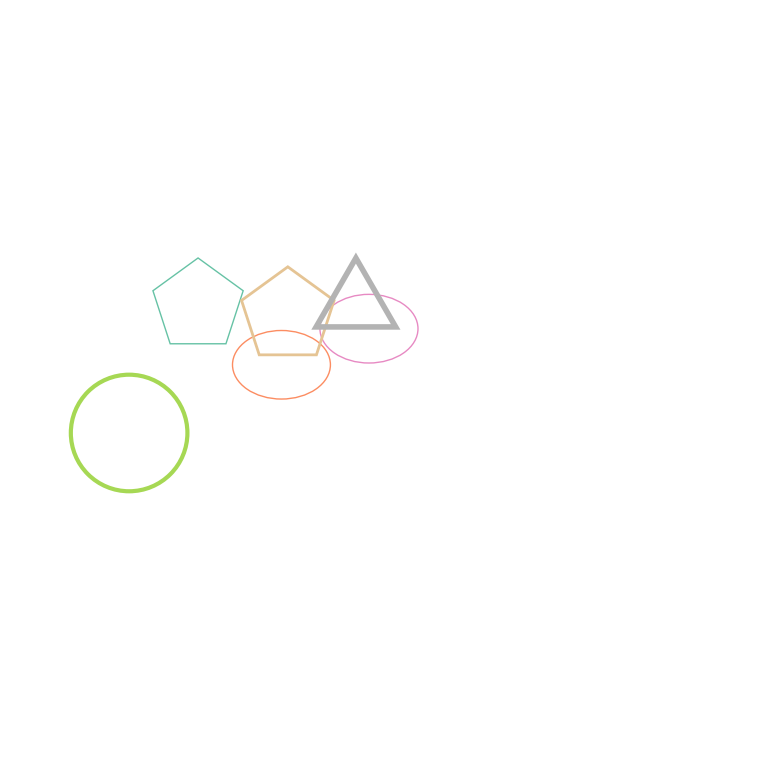[{"shape": "pentagon", "thickness": 0.5, "radius": 0.31, "center": [0.257, 0.603]}, {"shape": "oval", "thickness": 0.5, "radius": 0.32, "center": [0.366, 0.526]}, {"shape": "oval", "thickness": 0.5, "radius": 0.32, "center": [0.479, 0.573]}, {"shape": "circle", "thickness": 1.5, "radius": 0.38, "center": [0.168, 0.438]}, {"shape": "pentagon", "thickness": 1, "radius": 0.32, "center": [0.374, 0.59]}, {"shape": "triangle", "thickness": 2, "radius": 0.3, "center": [0.462, 0.605]}]